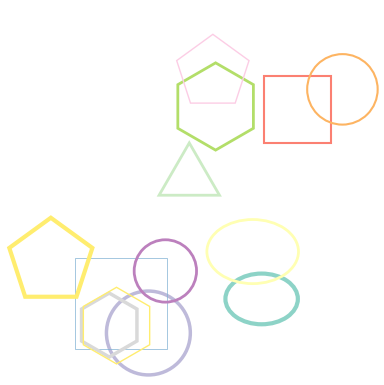[{"shape": "oval", "thickness": 3, "radius": 0.47, "center": [0.68, 0.224]}, {"shape": "oval", "thickness": 2, "radius": 0.59, "center": [0.656, 0.347]}, {"shape": "circle", "thickness": 2.5, "radius": 0.54, "center": [0.385, 0.135]}, {"shape": "square", "thickness": 1.5, "radius": 0.43, "center": [0.773, 0.716]}, {"shape": "square", "thickness": 0.5, "radius": 0.59, "center": [0.315, 0.211]}, {"shape": "circle", "thickness": 1.5, "radius": 0.46, "center": [0.889, 0.768]}, {"shape": "hexagon", "thickness": 2, "radius": 0.57, "center": [0.56, 0.723]}, {"shape": "pentagon", "thickness": 1, "radius": 0.49, "center": [0.553, 0.812]}, {"shape": "hexagon", "thickness": 2.5, "radius": 0.42, "center": [0.284, 0.156]}, {"shape": "circle", "thickness": 2, "radius": 0.4, "center": [0.429, 0.296]}, {"shape": "triangle", "thickness": 2, "radius": 0.45, "center": [0.492, 0.538]}, {"shape": "pentagon", "thickness": 3, "radius": 0.57, "center": [0.132, 0.321]}, {"shape": "hexagon", "thickness": 1, "radius": 0.5, "center": [0.303, 0.154]}]